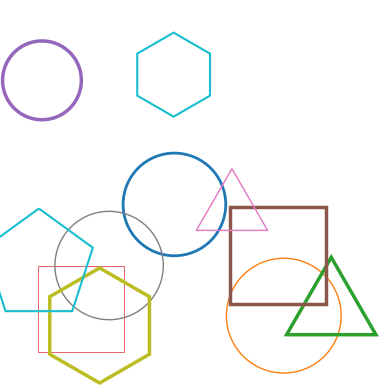[{"shape": "circle", "thickness": 2, "radius": 0.67, "center": [0.453, 0.469]}, {"shape": "circle", "thickness": 1, "radius": 0.75, "center": [0.737, 0.18]}, {"shape": "triangle", "thickness": 2.5, "radius": 0.67, "center": [0.86, 0.198]}, {"shape": "square", "thickness": 0.5, "radius": 0.56, "center": [0.211, 0.197]}, {"shape": "circle", "thickness": 2.5, "radius": 0.51, "center": [0.109, 0.791]}, {"shape": "square", "thickness": 2.5, "radius": 0.63, "center": [0.722, 0.336]}, {"shape": "triangle", "thickness": 1, "radius": 0.53, "center": [0.602, 0.455]}, {"shape": "circle", "thickness": 1, "radius": 0.7, "center": [0.283, 0.31]}, {"shape": "hexagon", "thickness": 2.5, "radius": 0.75, "center": [0.259, 0.155]}, {"shape": "pentagon", "thickness": 1.5, "radius": 0.74, "center": [0.101, 0.311]}, {"shape": "hexagon", "thickness": 1.5, "radius": 0.55, "center": [0.451, 0.806]}]